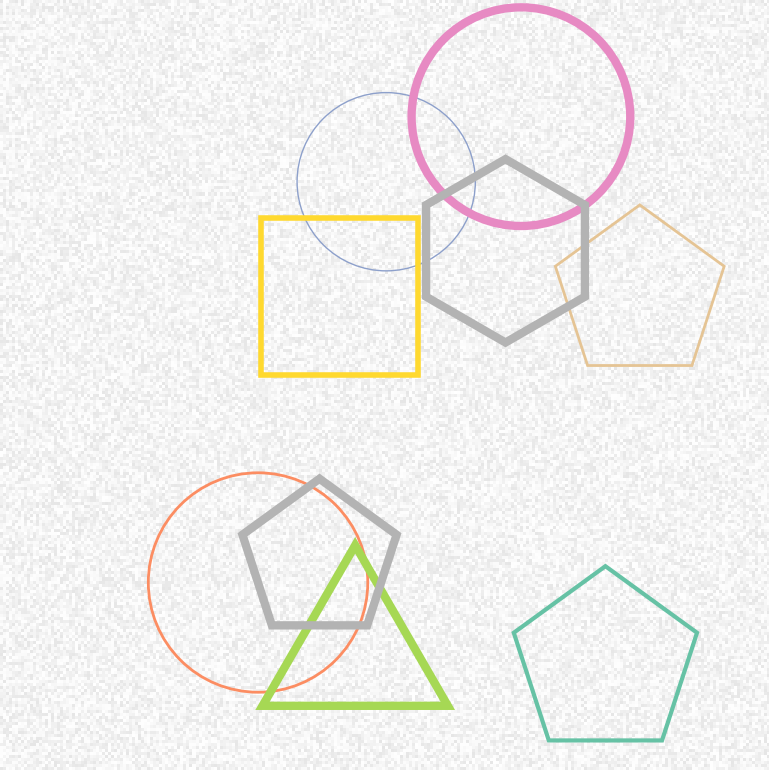[{"shape": "pentagon", "thickness": 1.5, "radius": 0.63, "center": [0.786, 0.14]}, {"shape": "circle", "thickness": 1, "radius": 0.71, "center": [0.335, 0.243]}, {"shape": "circle", "thickness": 0.5, "radius": 0.58, "center": [0.502, 0.764]}, {"shape": "circle", "thickness": 3, "radius": 0.71, "center": [0.677, 0.848]}, {"shape": "triangle", "thickness": 3, "radius": 0.69, "center": [0.461, 0.153]}, {"shape": "square", "thickness": 2, "radius": 0.51, "center": [0.441, 0.615]}, {"shape": "pentagon", "thickness": 1, "radius": 0.58, "center": [0.831, 0.619]}, {"shape": "pentagon", "thickness": 3, "radius": 0.53, "center": [0.415, 0.273]}, {"shape": "hexagon", "thickness": 3, "radius": 0.6, "center": [0.656, 0.674]}]